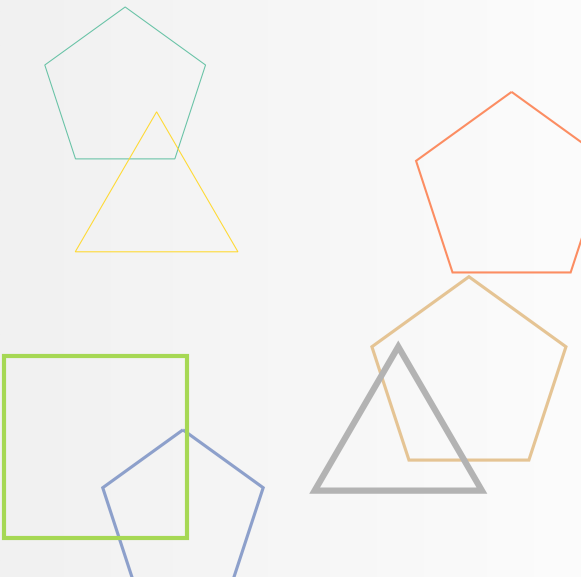[{"shape": "pentagon", "thickness": 0.5, "radius": 0.73, "center": [0.215, 0.842]}, {"shape": "pentagon", "thickness": 1, "radius": 0.86, "center": [0.88, 0.667]}, {"shape": "pentagon", "thickness": 1.5, "radius": 0.73, "center": [0.315, 0.11]}, {"shape": "square", "thickness": 2, "radius": 0.79, "center": [0.165, 0.226]}, {"shape": "triangle", "thickness": 0.5, "radius": 0.81, "center": [0.269, 0.644]}, {"shape": "pentagon", "thickness": 1.5, "radius": 0.88, "center": [0.807, 0.344]}, {"shape": "triangle", "thickness": 3, "radius": 0.83, "center": [0.685, 0.233]}]